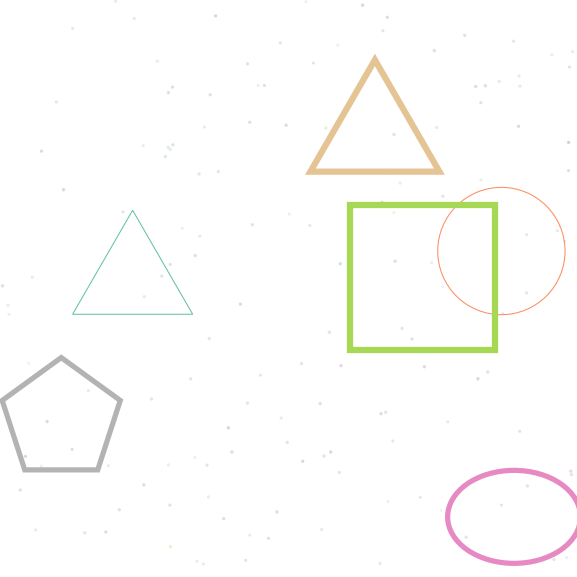[{"shape": "triangle", "thickness": 0.5, "radius": 0.6, "center": [0.23, 0.515]}, {"shape": "circle", "thickness": 0.5, "radius": 0.55, "center": [0.868, 0.564]}, {"shape": "oval", "thickness": 2.5, "radius": 0.58, "center": [0.89, 0.104]}, {"shape": "square", "thickness": 3, "radius": 0.63, "center": [0.731, 0.519]}, {"shape": "triangle", "thickness": 3, "radius": 0.64, "center": [0.649, 0.766]}, {"shape": "pentagon", "thickness": 2.5, "radius": 0.54, "center": [0.106, 0.272]}]